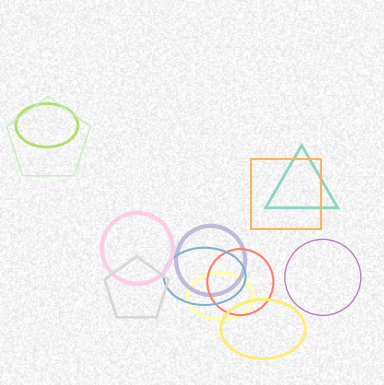[{"shape": "triangle", "thickness": 2, "radius": 0.54, "center": [0.784, 0.514]}, {"shape": "oval", "thickness": 2.5, "radius": 0.43, "center": [0.572, 0.231]}, {"shape": "circle", "thickness": 3, "radius": 0.45, "center": [0.547, 0.324]}, {"shape": "circle", "thickness": 1.5, "radius": 0.43, "center": [0.624, 0.267]}, {"shape": "oval", "thickness": 1.5, "radius": 0.53, "center": [0.532, 0.282]}, {"shape": "square", "thickness": 1.5, "radius": 0.45, "center": [0.742, 0.495]}, {"shape": "oval", "thickness": 2, "radius": 0.4, "center": [0.122, 0.674]}, {"shape": "circle", "thickness": 3, "radius": 0.46, "center": [0.357, 0.355]}, {"shape": "pentagon", "thickness": 2, "radius": 0.44, "center": [0.355, 0.247]}, {"shape": "circle", "thickness": 1, "radius": 0.49, "center": [0.839, 0.28]}, {"shape": "pentagon", "thickness": 1, "radius": 0.57, "center": [0.126, 0.636]}, {"shape": "oval", "thickness": 2, "radius": 0.55, "center": [0.683, 0.145]}]